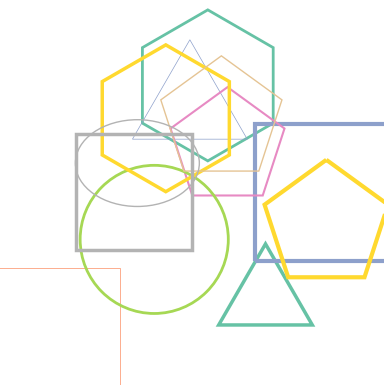[{"shape": "hexagon", "thickness": 2, "radius": 0.98, "center": [0.54, 0.778]}, {"shape": "triangle", "thickness": 2.5, "radius": 0.7, "center": [0.69, 0.226]}, {"shape": "square", "thickness": 0.5, "radius": 0.88, "center": [0.135, 0.129]}, {"shape": "triangle", "thickness": 0.5, "radius": 0.86, "center": [0.493, 0.725]}, {"shape": "square", "thickness": 3, "radius": 0.89, "center": [0.84, 0.499]}, {"shape": "pentagon", "thickness": 1.5, "radius": 0.78, "center": [0.591, 0.618]}, {"shape": "circle", "thickness": 2, "radius": 0.96, "center": [0.401, 0.378]}, {"shape": "pentagon", "thickness": 3, "radius": 0.84, "center": [0.848, 0.416]}, {"shape": "hexagon", "thickness": 2.5, "radius": 0.95, "center": [0.431, 0.693]}, {"shape": "pentagon", "thickness": 1, "radius": 0.83, "center": [0.575, 0.689]}, {"shape": "square", "thickness": 2.5, "radius": 0.75, "center": [0.349, 0.501]}, {"shape": "oval", "thickness": 1, "radius": 0.8, "center": [0.357, 0.576]}]